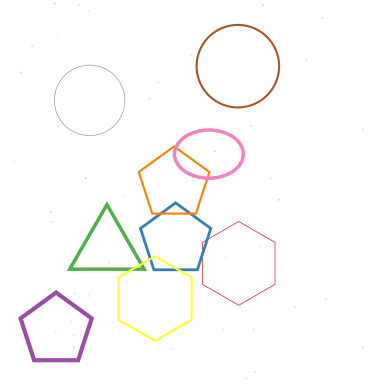[{"shape": "hexagon", "thickness": 0.5, "radius": 0.54, "center": [0.62, 0.316]}, {"shape": "pentagon", "thickness": 2, "radius": 0.48, "center": [0.456, 0.377]}, {"shape": "triangle", "thickness": 2.5, "radius": 0.56, "center": [0.278, 0.357]}, {"shape": "pentagon", "thickness": 3, "radius": 0.49, "center": [0.146, 0.143]}, {"shape": "pentagon", "thickness": 1.5, "radius": 0.48, "center": [0.452, 0.523]}, {"shape": "hexagon", "thickness": 1.5, "radius": 0.55, "center": [0.403, 0.224]}, {"shape": "circle", "thickness": 1.5, "radius": 0.54, "center": [0.618, 0.828]}, {"shape": "oval", "thickness": 2.5, "radius": 0.45, "center": [0.543, 0.6]}, {"shape": "circle", "thickness": 0.5, "radius": 0.46, "center": [0.233, 0.739]}]